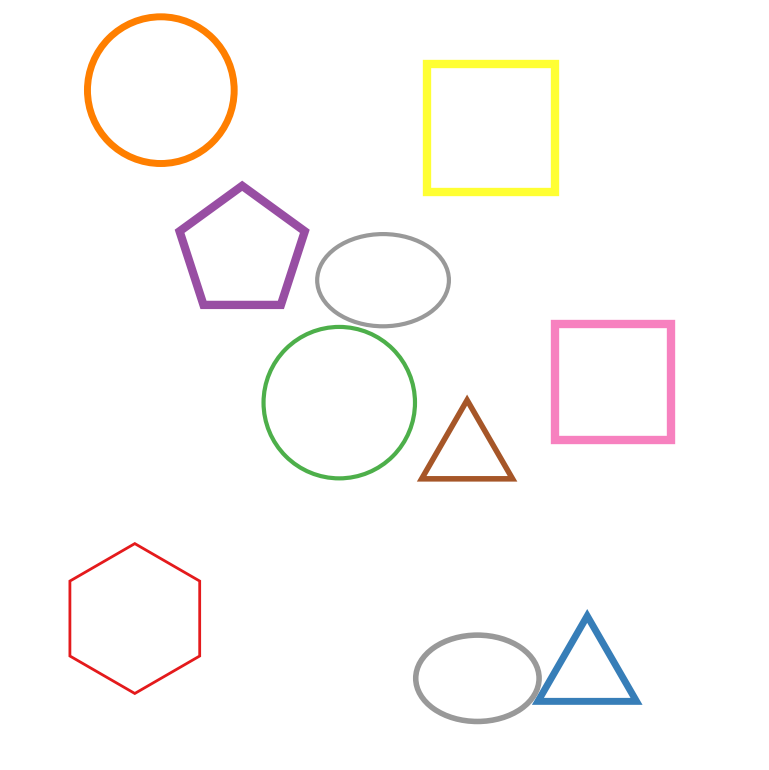[{"shape": "hexagon", "thickness": 1, "radius": 0.49, "center": [0.175, 0.197]}, {"shape": "triangle", "thickness": 2.5, "radius": 0.37, "center": [0.763, 0.126]}, {"shape": "circle", "thickness": 1.5, "radius": 0.49, "center": [0.441, 0.477]}, {"shape": "pentagon", "thickness": 3, "radius": 0.43, "center": [0.315, 0.673]}, {"shape": "circle", "thickness": 2.5, "radius": 0.48, "center": [0.209, 0.883]}, {"shape": "square", "thickness": 3, "radius": 0.42, "center": [0.638, 0.833]}, {"shape": "triangle", "thickness": 2, "radius": 0.34, "center": [0.607, 0.412]}, {"shape": "square", "thickness": 3, "radius": 0.38, "center": [0.796, 0.504]}, {"shape": "oval", "thickness": 1.5, "radius": 0.43, "center": [0.497, 0.636]}, {"shape": "oval", "thickness": 2, "radius": 0.4, "center": [0.62, 0.119]}]